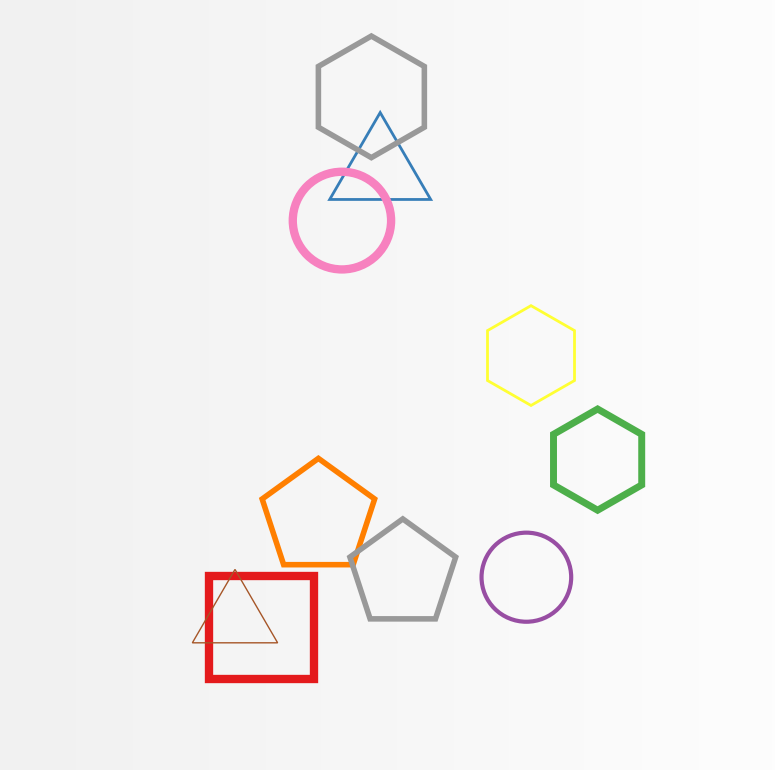[{"shape": "square", "thickness": 3, "radius": 0.34, "center": [0.338, 0.185]}, {"shape": "triangle", "thickness": 1, "radius": 0.38, "center": [0.491, 0.779]}, {"shape": "hexagon", "thickness": 2.5, "radius": 0.33, "center": [0.771, 0.403]}, {"shape": "circle", "thickness": 1.5, "radius": 0.29, "center": [0.679, 0.25]}, {"shape": "pentagon", "thickness": 2, "radius": 0.38, "center": [0.411, 0.328]}, {"shape": "hexagon", "thickness": 1, "radius": 0.32, "center": [0.685, 0.538]}, {"shape": "triangle", "thickness": 0.5, "radius": 0.32, "center": [0.303, 0.197]}, {"shape": "circle", "thickness": 3, "radius": 0.32, "center": [0.441, 0.714]}, {"shape": "pentagon", "thickness": 2, "radius": 0.36, "center": [0.52, 0.254]}, {"shape": "hexagon", "thickness": 2, "radius": 0.39, "center": [0.479, 0.874]}]